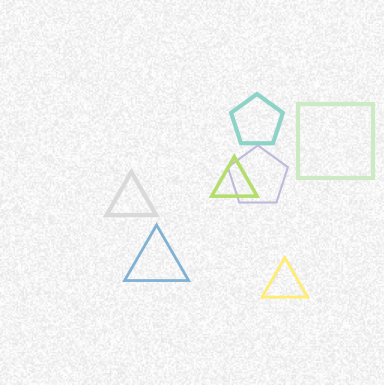[{"shape": "pentagon", "thickness": 3, "radius": 0.35, "center": [0.667, 0.685]}, {"shape": "pentagon", "thickness": 1.5, "radius": 0.41, "center": [0.67, 0.54]}, {"shape": "triangle", "thickness": 2, "radius": 0.48, "center": [0.407, 0.319]}, {"shape": "triangle", "thickness": 2.5, "radius": 0.34, "center": [0.609, 0.525]}, {"shape": "triangle", "thickness": 3, "radius": 0.37, "center": [0.341, 0.479]}, {"shape": "square", "thickness": 3, "radius": 0.48, "center": [0.872, 0.634]}, {"shape": "triangle", "thickness": 2, "radius": 0.34, "center": [0.74, 0.262]}]